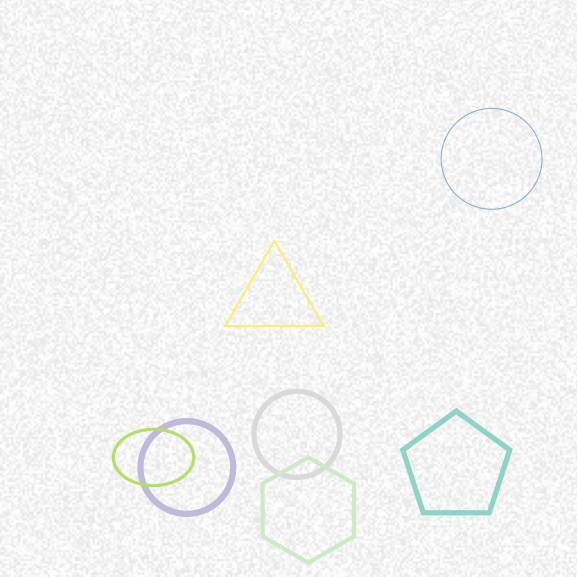[{"shape": "pentagon", "thickness": 2.5, "radius": 0.49, "center": [0.79, 0.19]}, {"shape": "circle", "thickness": 3, "radius": 0.4, "center": [0.323, 0.19]}, {"shape": "circle", "thickness": 0.5, "radius": 0.44, "center": [0.851, 0.724]}, {"shape": "oval", "thickness": 1.5, "radius": 0.35, "center": [0.266, 0.207]}, {"shape": "circle", "thickness": 2.5, "radius": 0.37, "center": [0.514, 0.247]}, {"shape": "hexagon", "thickness": 2, "radius": 0.46, "center": [0.534, 0.116]}, {"shape": "triangle", "thickness": 1, "radius": 0.49, "center": [0.475, 0.484]}]